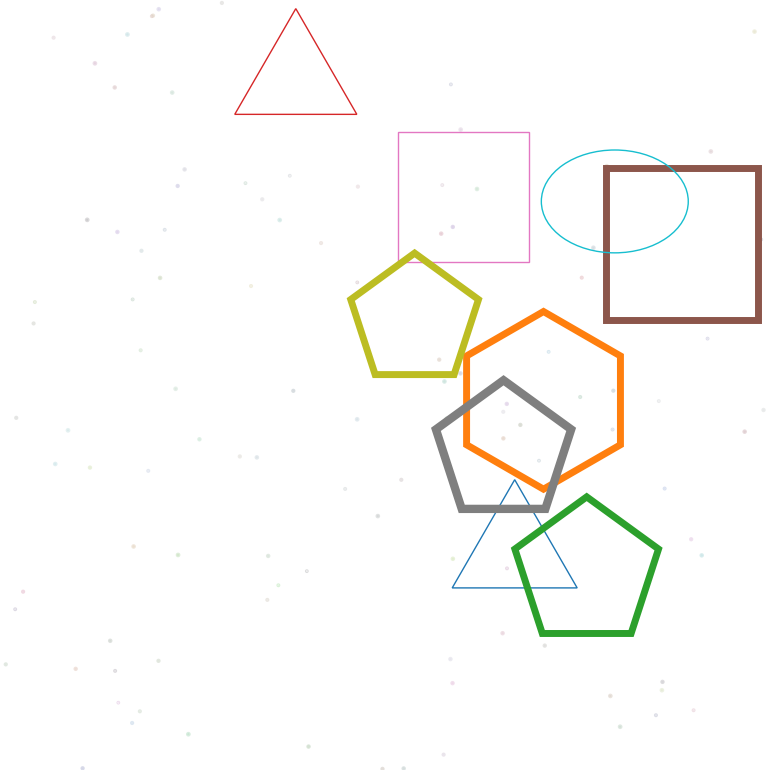[{"shape": "triangle", "thickness": 0.5, "radius": 0.47, "center": [0.668, 0.283]}, {"shape": "hexagon", "thickness": 2.5, "radius": 0.58, "center": [0.706, 0.48]}, {"shape": "pentagon", "thickness": 2.5, "radius": 0.49, "center": [0.762, 0.257]}, {"shape": "triangle", "thickness": 0.5, "radius": 0.46, "center": [0.384, 0.897]}, {"shape": "square", "thickness": 2.5, "radius": 0.49, "center": [0.885, 0.683]}, {"shape": "square", "thickness": 0.5, "radius": 0.42, "center": [0.602, 0.744]}, {"shape": "pentagon", "thickness": 3, "radius": 0.46, "center": [0.654, 0.414]}, {"shape": "pentagon", "thickness": 2.5, "radius": 0.44, "center": [0.538, 0.584]}, {"shape": "oval", "thickness": 0.5, "radius": 0.48, "center": [0.798, 0.738]}]